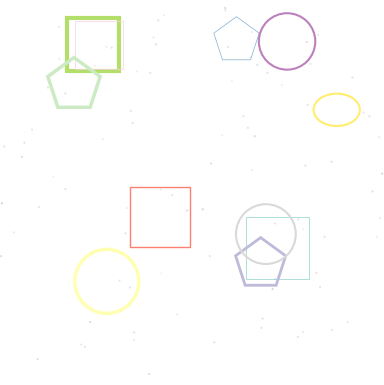[{"shape": "square", "thickness": 0.5, "radius": 0.41, "center": [0.72, 0.355]}, {"shape": "circle", "thickness": 2.5, "radius": 0.42, "center": [0.277, 0.269]}, {"shape": "pentagon", "thickness": 2, "radius": 0.34, "center": [0.677, 0.314]}, {"shape": "square", "thickness": 1, "radius": 0.39, "center": [0.417, 0.435]}, {"shape": "pentagon", "thickness": 0.5, "radius": 0.31, "center": [0.614, 0.895]}, {"shape": "square", "thickness": 3, "radius": 0.34, "center": [0.241, 0.884]}, {"shape": "square", "thickness": 0.5, "radius": 0.31, "center": [0.258, 0.883]}, {"shape": "circle", "thickness": 1.5, "radius": 0.39, "center": [0.691, 0.392]}, {"shape": "circle", "thickness": 1.5, "radius": 0.37, "center": [0.746, 0.892]}, {"shape": "pentagon", "thickness": 2.5, "radius": 0.36, "center": [0.192, 0.779]}, {"shape": "oval", "thickness": 1.5, "radius": 0.3, "center": [0.875, 0.715]}]